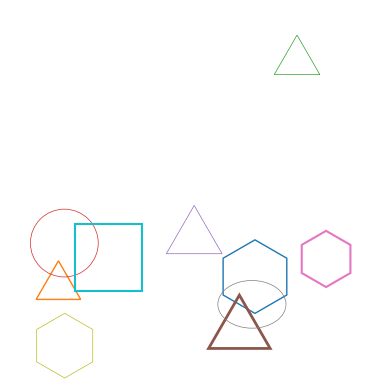[{"shape": "hexagon", "thickness": 1, "radius": 0.48, "center": [0.662, 0.282]}, {"shape": "triangle", "thickness": 1, "radius": 0.33, "center": [0.152, 0.256]}, {"shape": "triangle", "thickness": 0.5, "radius": 0.34, "center": [0.772, 0.84]}, {"shape": "circle", "thickness": 0.5, "radius": 0.44, "center": [0.167, 0.369]}, {"shape": "triangle", "thickness": 0.5, "radius": 0.42, "center": [0.504, 0.383]}, {"shape": "triangle", "thickness": 2, "radius": 0.46, "center": [0.622, 0.141]}, {"shape": "hexagon", "thickness": 1.5, "radius": 0.37, "center": [0.847, 0.327]}, {"shape": "oval", "thickness": 0.5, "radius": 0.44, "center": [0.654, 0.21]}, {"shape": "hexagon", "thickness": 0.5, "radius": 0.42, "center": [0.168, 0.102]}, {"shape": "square", "thickness": 1.5, "radius": 0.43, "center": [0.282, 0.33]}]